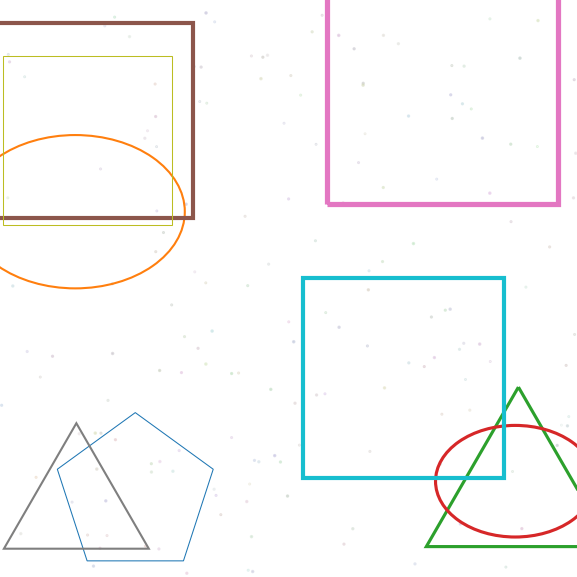[{"shape": "pentagon", "thickness": 0.5, "radius": 0.71, "center": [0.234, 0.143]}, {"shape": "oval", "thickness": 1, "radius": 0.95, "center": [0.13, 0.633]}, {"shape": "triangle", "thickness": 1.5, "radius": 0.92, "center": [0.898, 0.145]}, {"shape": "oval", "thickness": 1.5, "radius": 0.69, "center": [0.892, 0.166]}, {"shape": "square", "thickness": 2, "radius": 0.84, "center": [0.165, 0.79]}, {"shape": "square", "thickness": 2.5, "radius": 1.0, "center": [0.766, 0.845]}, {"shape": "triangle", "thickness": 1, "radius": 0.72, "center": [0.132, 0.121]}, {"shape": "square", "thickness": 0.5, "radius": 0.73, "center": [0.151, 0.756]}, {"shape": "square", "thickness": 2, "radius": 0.87, "center": [0.699, 0.344]}]